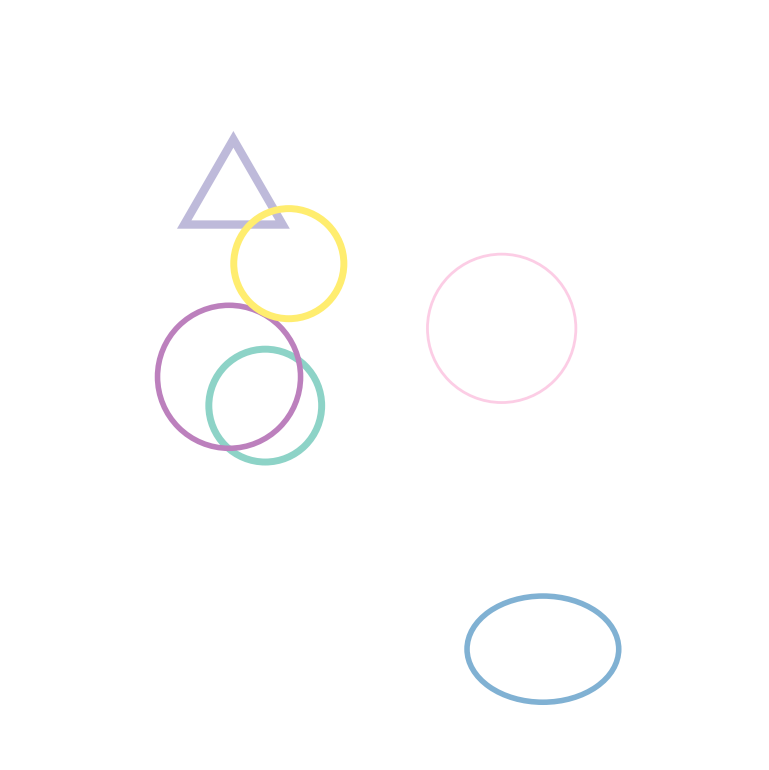[{"shape": "circle", "thickness": 2.5, "radius": 0.37, "center": [0.344, 0.473]}, {"shape": "triangle", "thickness": 3, "radius": 0.37, "center": [0.303, 0.745]}, {"shape": "oval", "thickness": 2, "radius": 0.49, "center": [0.705, 0.157]}, {"shape": "circle", "thickness": 1, "radius": 0.48, "center": [0.651, 0.574]}, {"shape": "circle", "thickness": 2, "radius": 0.46, "center": [0.297, 0.511]}, {"shape": "circle", "thickness": 2.5, "radius": 0.36, "center": [0.375, 0.658]}]